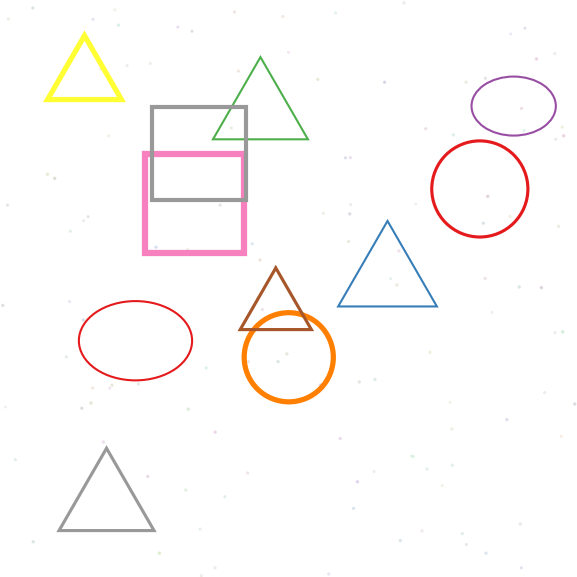[{"shape": "circle", "thickness": 1.5, "radius": 0.42, "center": [0.831, 0.672]}, {"shape": "oval", "thickness": 1, "radius": 0.49, "center": [0.235, 0.409]}, {"shape": "triangle", "thickness": 1, "radius": 0.49, "center": [0.671, 0.518]}, {"shape": "triangle", "thickness": 1, "radius": 0.47, "center": [0.451, 0.805]}, {"shape": "oval", "thickness": 1, "radius": 0.36, "center": [0.889, 0.815]}, {"shape": "circle", "thickness": 2.5, "radius": 0.39, "center": [0.5, 0.38]}, {"shape": "triangle", "thickness": 2.5, "radius": 0.37, "center": [0.146, 0.864]}, {"shape": "triangle", "thickness": 1.5, "radius": 0.36, "center": [0.478, 0.464]}, {"shape": "square", "thickness": 3, "radius": 0.43, "center": [0.337, 0.647]}, {"shape": "triangle", "thickness": 1.5, "radius": 0.47, "center": [0.184, 0.128]}, {"shape": "square", "thickness": 2, "radius": 0.4, "center": [0.345, 0.733]}]